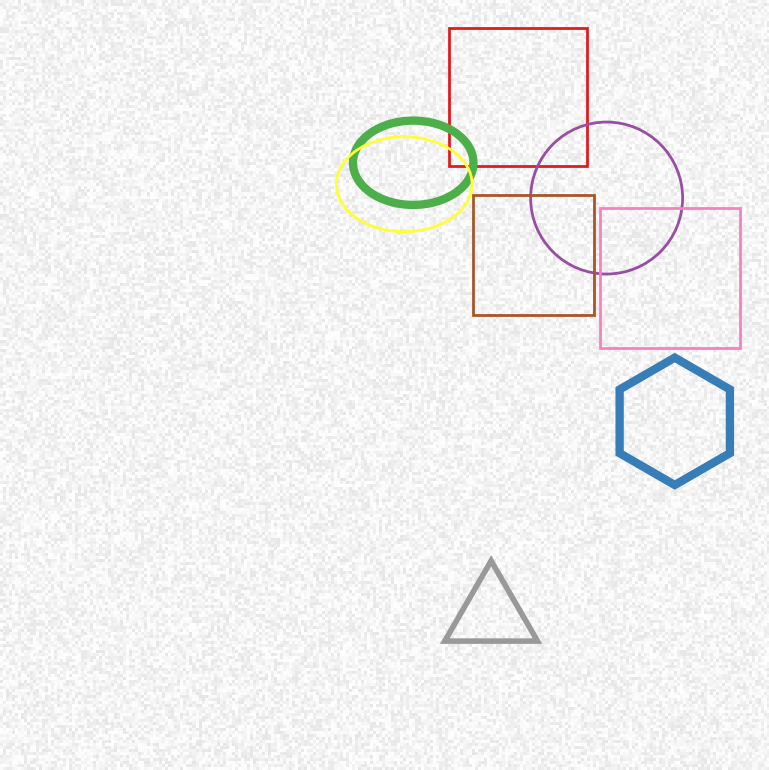[{"shape": "square", "thickness": 1, "radius": 0.45, "center": [0.672, 0.874]}, {"shape": "hexagon", "thickness": 3, "radius": 0.41, "center": [0.876, 0.453]}, {"shape": "oval", "thickness": 3, "radius": 0.39, "center": [0.537, 0.789]}, {"shape": "circle", "thickness": 1, "radius": 0.49, "center": [0.788, 0.743]}, {"shape": "oval", "thickness": 1, "radius": 0.44, "center": [0.525, 0.761]}, {"shape": "square", "thickness": 1, "radius": 0.39, "center": [0.693, 0.669]}, {"shape": "square", "thickness": 1, "radius": 0.45, "center": [0.87, 0.639]}, {"shape": "triangle", "thickness": 2, "radius": 0.35, "center": [0.638, 0.202]}]